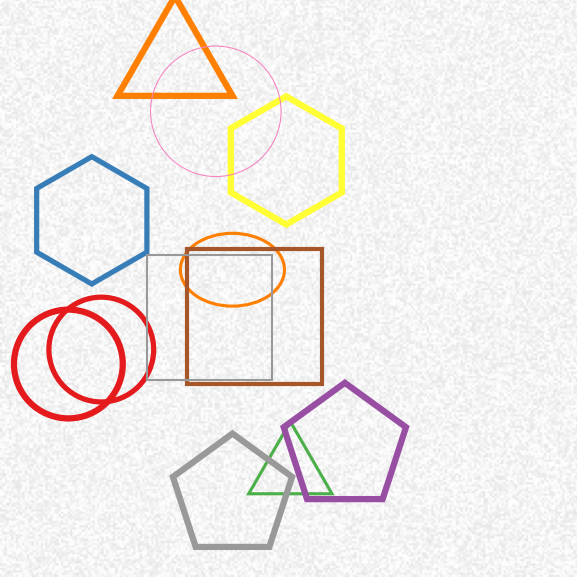[{"shape": "circle", "thickness": 2.5, "radius": 0.45, "center": [0.175, 0.394]}, {"shape": "circle", "thickness": 3, "radius": 0.47, "center": [0.118, 0.369]}, {"shape": "hexagon", "thickness": 2.5, "radius": 0.55, "center": [0.159, 0.618]}, {"shape": "triangle", "thickness": 1.5, "radius": 0.42, "center": [0.503, 0.186]}, {"shape": "pentagon", "thickness": 3, "radius": 0.56, "center": [0.597, 0.225]}, {"shape": "triangle", "thickness": 3, "radius": 0.57, "center": [0.303, 0.891]}, {"shape": "oval", "thickness": 1.5, "radius": 0.45, "center": [0.403, 0.532]}, {"shape": "hexagon", "thickness": 3, "radius": 0.55, "center": [0.496, 0.721]}, {"shape": "square", "thickness": 2, "radius": 0.59, "center": [0.44, 0.451]}, {"shape": "circle", "thickness": 0.5, "radius": 0.56, "center": [0.374, 0.806]}, {"shape": "square", "thickness": 1, "radius": 0.54, "center": [0.362, 0.449]}, {"shape": "pentagon", "thickness": 3, "radius": 0.54, "center": [0.403, 0.14]}]